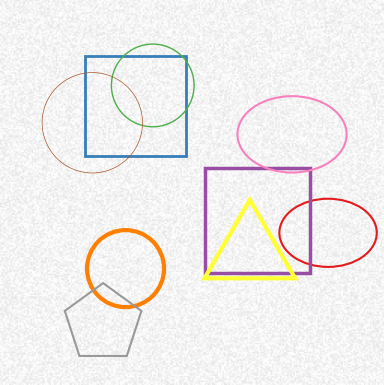[{"shape": "oval", "thickness": 1.5, "radius": 0.63, "center": [0.852, 0.395]}, {"shape": "square", "thickness": 2, "radius": 0.65, "center": [0.353, 0.724]}, {"shape": "circle", "thickness": 1, "radius": 0.54, "center": [0.397, 0.778]}, {"shape": "square", "thickness": 2.5, "radius": 0.68, "center": [0.669, 0.428]}, {"shape": "circle", "thickness": 3, "radius": 0.5, "center": [0.326, 0.302]}, {"shape": "triangle", "thickness": 3, "radius": 0.68, "center": [0.649, 0.345]}, {"shape": "circle", "thickness": 0.5, "radius": 0.65, "center": [0.24, 0.681]}, {"shape": "oval", "thickness": 1.5, "radius": 0.71, "center": [0.759, 0.651]}, {"shape": "pentagon", "thickness": 1.5, "radius": 0.52, "center": [0.268, 0.16]}]